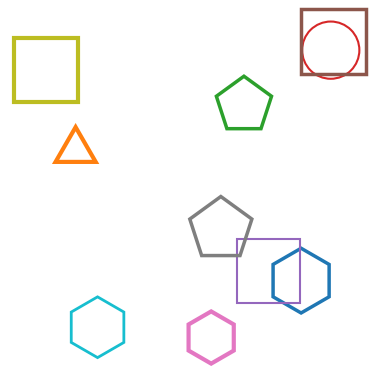[{"shape": "hexagon", "thickness": 2.5, "radius": 0.42, "center": [0.782, 0.271]}, {"shape": "triangle", "thickness": 3, "radius": 0.3, "center": [0.196, 0.61]}, {"shape": "pentagon", "thickness": 2.5, "radius": 0.38, "center": [0.634, 0.727]}, {"shape": "circle", "thickness": 1.5, "radius": 0.37, "center": [0.859, 0.87]}, {"shape": "square", "thickness": 1.5, "radius": 0.41, "center": [0.697, 0.296]}, {"shape": "square", "thickness": 2.5, "radius": 0.42, "center": [0.866, 0.892]}, {"shape": "hexagon", "thickness": 3, "radius": 0.34, "center": [0.549, 0.123]}, {"shape": "pentagon", "thickness": 2.5, "radius": 0.42, "center": [0.574, 0.405]}, {"shape": "square", "thickness": 3, "radius": 0.42, "center": [0.119, 0.818]}, {"shape": "hexagon", "thickness": 2, "radius": 0.39, "center": [0.253, 0.15]}]